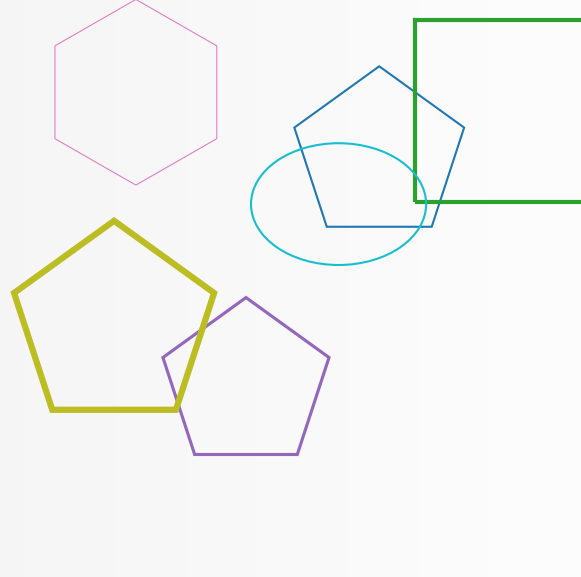[{"shape": "pentagon", "thickness": 1, "radius": 0.77, "center": [0.652, 0.731]}, {"shape": "square", "thickness": 2, "radius": 0.79, "center": [0.871, 0.807]}, {"shape": "pentagon", "thickness": 1.5, "radius": 0.75, "center": [0.423, 0.334]}, {"shape": "hexagon", "thickness": 0.5, "radius": 0.8, "center": [0.234, 0.839]}, {"shape": "pentagon", "thickness": 3, "radius": 0.9, "center": [0.196, 0.436]}, {"shape": "oval", "thickness": 1, "radius": 0.75, "center": [0.582, 0.646]}]